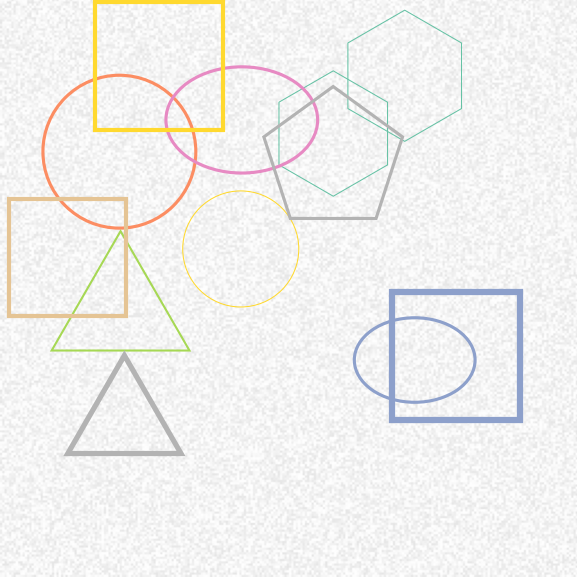[{"shape": "hexagon", "thickness": 0.5, "radius": 0.54, "center": [0.577, 0.768]}, {"shape": "hexagon", "thickness": 0.5, "radius": 0.57, "center": [0.701, 0.868]}, {"shape": "circle", "thickness": 1.5, "radius": 0.66, "center": [0.207, 0.736]}, {"shape": "square", "thickness": 3, "radius": 0.55, "center": [0.79, 0.383]}, {"shape": "oval", "thickness": 1.5, "radius": 0.52, "center": [0.718, 0.376]}, {"shape": "oval", "thickness": 1.5, "radius": 0.66, "center": [0.419, 0.791]}, {"shape": "triangle", "thickness": 1, "radius": 0.69, "center": [0.209, 0.461]}, {"shape": "square", "thickness": 2, "radius": 0.55, "center": [0.275, 0.885]}, {"shape": "circle", "thickness": 0.5, "radius": 0.5, "center": [0.417, 0.568]}, {"shape": "square", "thickness": 2, "radius": 0.51, "center": [0.116, 0.553]}, {"shape": "pentagon", "thickness": 1.5, "radius": 0.63, "center": [0.577, 0.723]}, {"shape": "triangle", "thickness": 2.5, "radius": 0.57, "center": [0.215, 0.27]}]